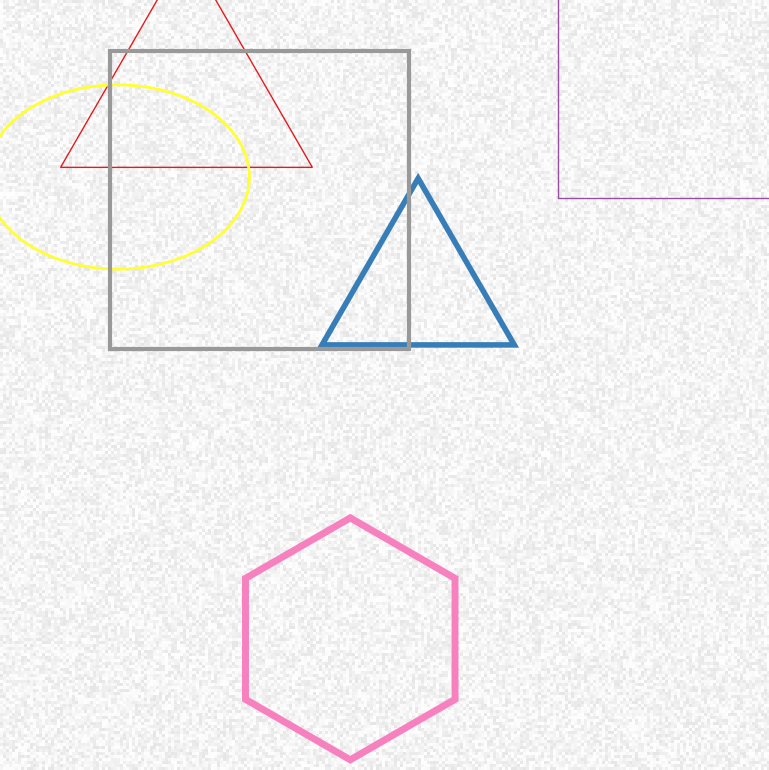[{"shape": "triangle", "thickness": 0.5, "radius": 0.94, "center": [0.242, 0.877]}, {"shape": "triangle", "thickness": 2, "radius": 0.72, "center": [0.543, 0.624]}, {"shape": "square", "thickness": 0.5, "radius": 0.7, "center": [0.864, 0.883]}, {"shape": "oval", "thickness": 1, "radius": 0.85, "center": [0.153, 0.77]}, {"shape": "hexagon", "thickness": 2.5, "radius": 0.79, "center": [0.455, 0.17]}, {"shape": "square", "thickness": 1.5, "radius": 0.97, "center": [0.337, 0.741]}]